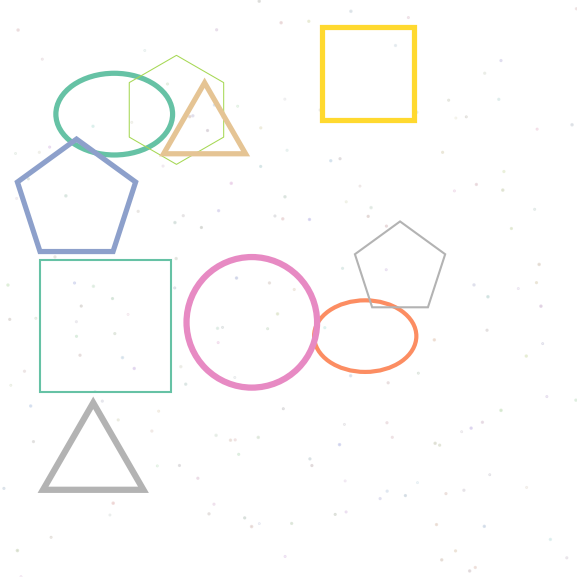[{"shape": "oval", "thickness": 2.5, "radius": 0.51, "center": [0.198, 0.802]}, {"shape": "square", "thickness": 1, "radius": 0.57, "center": [0.183, 0.434]}, {"shape": "oval", "thickness": 2, "radius": 0.44, "center": [0.632, 0.417]}, {"shape": "pentagon", "thickness": 2.5, "radius": 0.54, "center": [0.132, 0.651]}, {"shape": "circle", "thickness": 3, "radius": 0.57, "center": [0.436, 0.441]}, {"shape": "hexagon", "thickness": 0.5, "radius": 0.47, "center": [0.306, 0.809]}, {"shape": "square", "thickness": 2.5, "radius": 0.4, "center": [0.637, 0.872]}, {"shape": "triangle", "thickness": 2.5, "radius": 0.41, "center": [0.354, 0.774]}, {"shape": "triangle", "thickness": 3, "radius": 0.5, "center": [0.161, 0.201]}, {"shape": "pentagon", "thickness": 1, "radius": 0.41, "center": [0.693, 0.534]}]